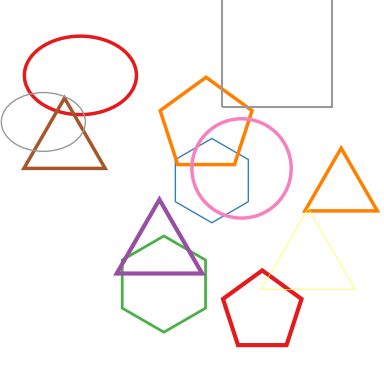[{"shape": "pentagon", "thickness": 3, "radius": 0.54, "center": [0.681, 0.19]}, {"shape": "oval", "thickness": 2.5, "radius": 0.73, "center": [0.209, 0.804]}, {"shape": "hexagon", "thickness": 1, "radius": 0.55, "center": [0.55, 0.531]}, {"shape": "hexagon", "thickness": 2, "radius": 0.62, "center": [0.426, 0.262]}, {"shape": "triangle", "thickness": 3, "radius": 0.64, "center": [0.414, 0.354]}, {"shape": "pentagon", "thickness": 2.5, "radius": 0.63, "center": [0.535, 0.674]}, {"shape": "triangle", "thickness": 2.5, "radius": 0.54, "center": [0.886, 0.507]}, {"shape": "triangle", "thickness": 0.5, "radius": 0.7, "center": [0.8, 0.318]}, {"shape": "triangle", "thickness": 2.5, "radius": 0.61, "center": [0.168, 0.624]}, {"shape": "circle", "thickness": 2.5, "radius": 0.64, "center": [0.627, 0.563]}, {"shape": "oval", "thickness": 1, "radius": 0.55, "center": [0.113, 0.683]}, {"shape": "square", "thickness": 1.5, "radius": 0.71, "center": [0.719, 0.865]}]